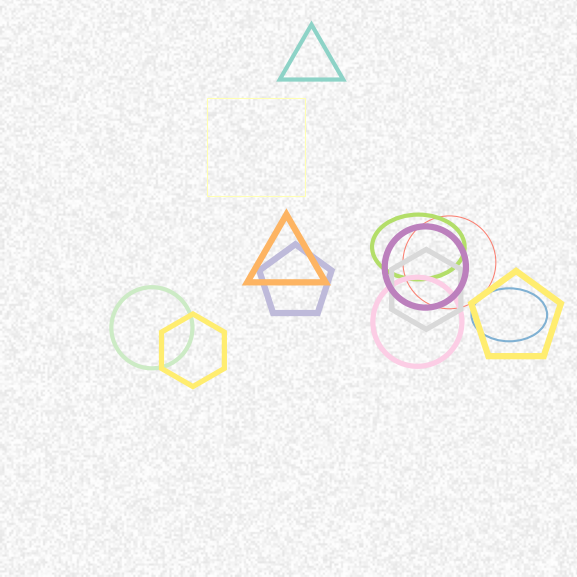[{"shape": "triangle", "thickness": 2, "radius": 0.32, "center": [0.539, 0.893]}, {"shape": "square", "thickness": 0.5, "radius": 0.42, "center": [0.443, 0.745]}, {"shape": "pentagon", "thickness": 3, "radius": 0.33, "center": [0.512, 0.51]}, {"shape": "circle", "thickness": 0.5, "radius": 0.4, "center": [0.778, 0.545]}, {"shape": "oval", "thickness": 1, "radius": 0.33, "center": [0.882, 0.454]}, {"shape": "triangle", "thickness": 3, "radius": 0.39, "center": [0.496, 0.549]}, {"shape": "oval", "thickness": 2, "radius": 0.4, "center": [0.724, 0.571]}, {"shape": "circle", "thickness": 2.5, "radius": 0.39, "center": [0.723, 0.442]}, {"shape": "hexagon", "thickness": 2.5, "radius": 0.35, "center": [0.738, 0.498]}, {"shape": "circle", "thickness": 3, "radius": 0.35, "center": [0.737, 0.537]}, {"shape": "circle", "thickness": 2, "radius": 0.35, "center": [0.263, 0.432]}, {"shape": "pentagon", "thickness": 3, "radius": 0.41, "center": [0.894, 0.448]}, {"shape": "hexagon", "thickness": 2.5, "radius": 0.31, "center": [0.334, 0.393]}]